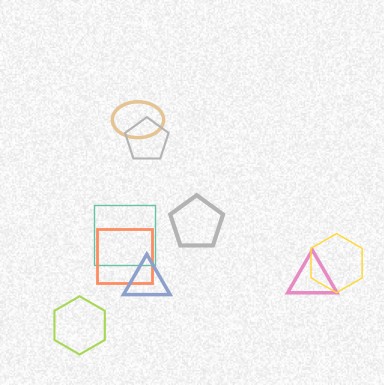[{"shape": "square", "thickness": 1, "radius": 0.39, "center": [0.324, 0.389]}, {"shape": "square", "thickness": 2, "radius": 0.35, "center": [0.323, 0.335]}, {"shape": "triangle", "thickness": 2.5, "radius": 0.35, "center": [0.381, 0.27]}, {"shape": "triangle", "thickness": 2.5, "radius": 0.37, "center": [0.811, 0.277]}, {"shape": "hexagon", "thickness": 1.5, "radius": 0.38, "center": [0.207, 0.155]}, {"shape": "hexagon", "thickness": 1, "radius": 0.38, "center": [0.874, 0.317]}, {"shape": "oval", "thickness": 2.5, "radius": 0.33, "center": [0.358, 0.689]}, {"shape": "pentagon", "thickness": 3, "radius": 0.36, "center": [0.511, 0.421]}, {"shape": "pentagon", "thickness": 1.5, "radius": 0.3, "center": [0.381, 0.636]}]